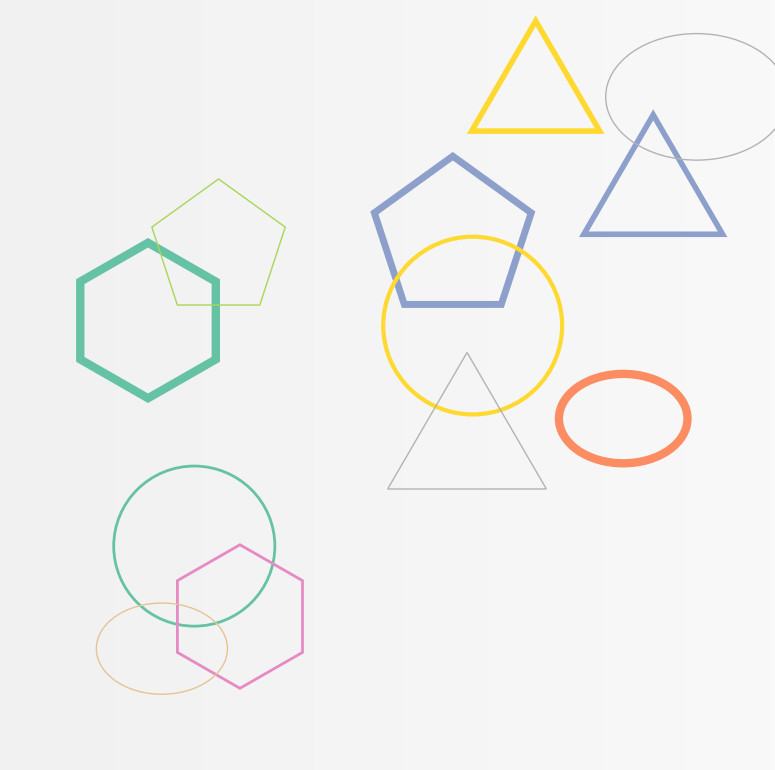[{"shape": "circle", "thickness": 1, "radius": 0.52, "center": [0.251, 0.291]}, {"shape": "hexagon", "thickness": 3, "radius": 0.5, "center": [0.191, 0.584]}, {"shape": "oval", "thickness": 3, "radius": 0.41, "center": [0.804, 0.456]}, {"shape": "triangle", "thickness": 2, "radius": 0.52, "center": [0.843, 0.747]}, {"shape": "pentagon", "thickness": 2.5, "radius": 0.53, "center": [0.584, 0.691]}, {"shape": "hexagon", "thickness": 1, "radius": 0.47, "center": [0.31, 0.199]}, {"shape": "pentagon", "thickness": 0.5, "radius": 0.45, "center": [0.282, 0.677]}, {"shape": "triangle", "thickness": 2, "radius": 0.48, "center": [0.691, 0.877]}, {"shape": "circle", "thickness": 1.5, "radius": 0.58, "center": [0.61, 0.577]}, {"shape": "oval", "thickness": 0.5, "radius": 0.42, "center": [0.209, 0.158]}, {"shape": "oval", "thickness": 0.5, "radius": 0.59, "center": [0.899, 0.874]}, {"shape": "triangle", "thickness": 0.5, "radius": 0.59, "center": [0.603, 0.424]}]